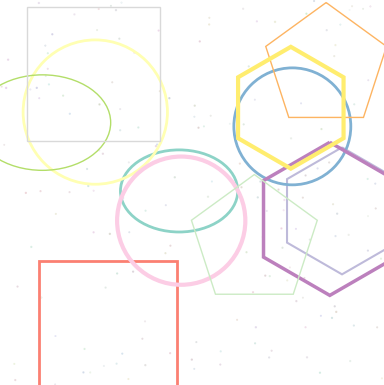[{"shape": "oval", "thickness": 2, "radius": 0.76, "center": [0.465, 0.504]}, {"shape": "circle", "thickness": 2, "radius": 0.94, "center": [0.247, 0.709]}, {"shape": "hexagon", "thickness": 1.5, "radius": 0.82, "center": [0.888, 0.452]}, {"shape": "square", "thickness": 2, "radius": 0.89, "center": [0.281, 0.144]}, {"shape": "circle", "thickness": 2, "radius": 0.76, "center": [0.759, 0.672]}, {"shape": "pentagon", "thickness": 1, "radius": 0.82, "center": [0.847, 0.828]}, {"shape": "oval", "thickness": 1, "radius": 0.89, "center": [0.11, 0.682]}, {"shape": "circle", "thickness": 3, "radius": 0.83, "center": [0.471, 0.427]}, {"shape": "square", "thickness": 1, "radius": 0.87, "center": [0.243, 0.807]}, {"shape": "hexagon", "thickness": 2.5, "radius": 0.99, "center": [0.857, 0.432]}, {"shape": "pentagon", "thickness": 1, "radius": 0.86, "center": [0.661, 0.375]}, {"shape": "hexagon", "thickness": 3, "radius": 0.79, "center": [0.755, 0.72]}]